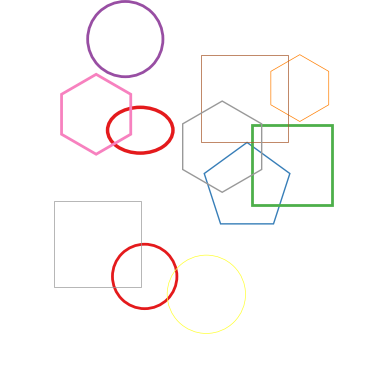[{"shape": "oval", "thickness": 2.5, "radius": 0.42, "center": [0.364, 0.662]}, {"shape": "circle", "thickness": 2, "radius": 0.42, "center": [0.376, 0.282]}, {"shape": "pentagon", "thickness": 1, "radius": 0.58, "center": [0.642, 0.513]}, {"shape": "square", "thickness": 2, "radius": 0.52, "center": [0.758, 0.572]}, {"shape": "circle", "thickness": 2, "radius": 0.49, "center": [0.325, 0.898]}, {"shape": "hexagon", "thickness": 0.5, "radius": 0.43, "center": [0.779, 0.771]}, {"shape": "circle", "thickness": 0.5, "radius": 0.51, "center": [0.536, 0.236]}, {"shape": "square", "thickness": 0.5, "radius": 0.56, "center": [0.635, 0.745]}, {"shape": "hexagon", "thickness": 2, "radius": 0.52, "center": [0.25, 0.703]}, {"shape": "square", "thickness": 0.5, "radius": 0.56, "center": [0.254, 0.367]}, {"shape": "hexagon", "thickness": 1, "radius": 0.59, "center": [0.577, 0.619]}]